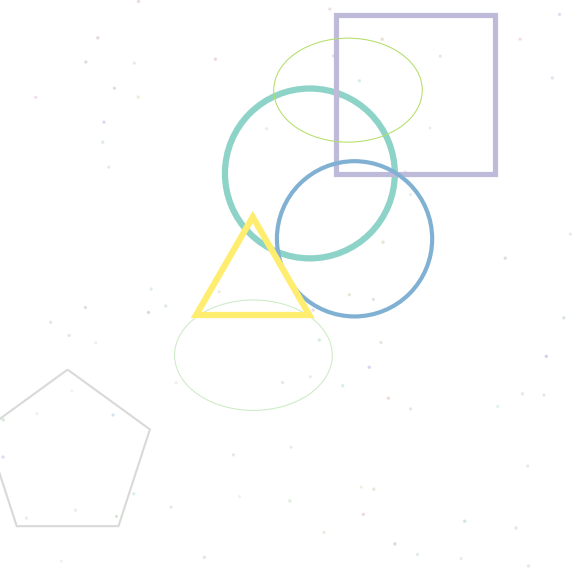[{"shape": "circle", "thickness": 3, "radius": 0.74, "center": [0.537, 0.699]}, {"shape": "square", "thickness": 2.5, "radius": 0.69, "center": [0.719, 0.835]}, {"shape": "circle", "thickness": 2, "radius": 0.67, "center": [0.614, 0.586]}, {"shape": "oval", "thickness": 0.5, "radius": 0.64, "center": [0.603, 0.843]}, {"shape": "pentagon", "thickness": 1, "radius": 0.75, "center": [0.117, 0.209]}, {"shape": "oval", "thickness": 0.5, "radius": 0.68, "center": [0.439, 0.384]}, {"shape": "triangle", "thickness": 3, "radius": 0.57, "center": [0.438, 0.51]}]